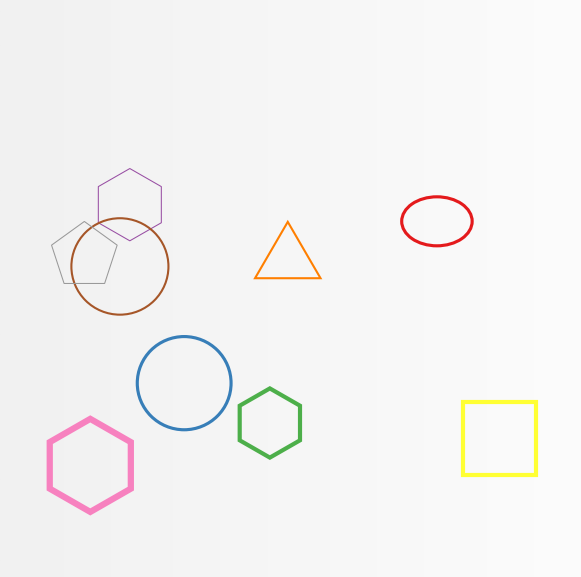[{"shape": "oval", "thickness": 1.5, "radius": 0.3, "center": [0.752, 0.616]}, {"shape": "circle", "thickness": 1.5, "radius": 0.4, "center": [0.317, 0.336]}, {"shape": "hexagon", "thickness": 2, "radius": 0.3, "center": [0.464, 0.267]}, {"shape": "hexagon", "thickness": 0.5, "radius": 0.31, "center": [0.223, 0.645]}, {"shape": "triangle", "thickness": 1, "radius": 0.33, "center": [0.495, 0.55]}, {"shape": "square", "thickness": 2, "radius": 0.31, "center": [0.859, 0.24]}, {"shape": "circle", "thickness": 1, "radius": 0.42, "center": [0.206, 0.538]}, {"shape": "hexagon", "thickness": 3, "radius": 0.4, "center": [0.155, 0.193]}, {"shape": "pentagon", "thickness": 0.5, "radius": 0.3, "center": [0.145, 0.556]}]